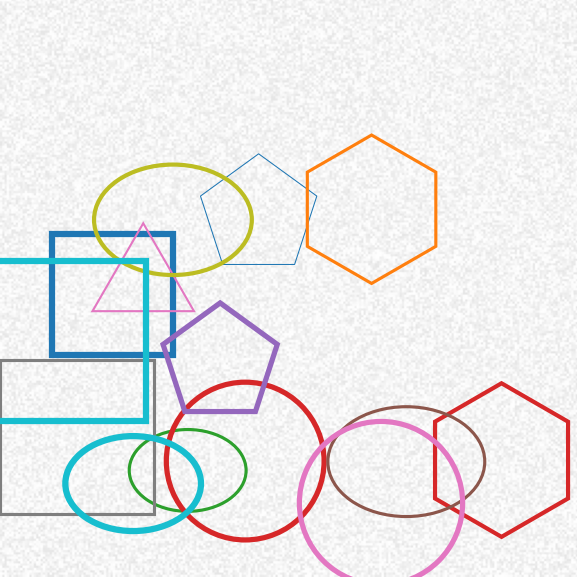[{"shape": "pentagon", "thickness": 0.5, "radius": 0.53, "center": [0.448, 0.627]}, {"shape": "square", "thickness": 3, "radius": 0.52, "center": [0.194, 0.49]}, {"shape": "hexagon", "thickness": 1.5, "radius": 0.64, "center": [0.643, 0.637]}, {"shape": "oval", "thickness": 1.5, "radius": 0.51, "center": [0.325, 0.185]}, {"shape": "hexagon", "thickness": 2, "radius": 0.66, "center": [0.868, 0.202]}, {"shape": "circle", "thickness": 2.5, "radius": 0.68, "center": [0.425, 0.201]}, {"shape": "pentagon", "thickness": 2.5, "radius": 0.52, "center": [0.381, 0.371]}, {"shape": "oval", "thickness": 1.5, "radius": 0.68, "center": [0.704, 0.2]}, {"shape": "circle", "thickness": 2.5, "radius": 0.71, "center": [0.66, 0.128]}, {"shape": "triangle", "thickness": 1, "radius": 0.51, "center": [0.248, 0.511]}, {"shape": "square", "thickness": 1.5, "radius": 0.67, "center": [0.134, 0.243]}, {"shape": "oval", "thickness": 2, "radius": 0.68, "center": [0.299, 0.619]}, {"shape": "square", "thickness": 3, "radius": 0.7, "center": [0.113, 0.409]}, {"shape": "oval", "thickness": 3, "radius": 0.59, "center": [0.231, 0.162]}]